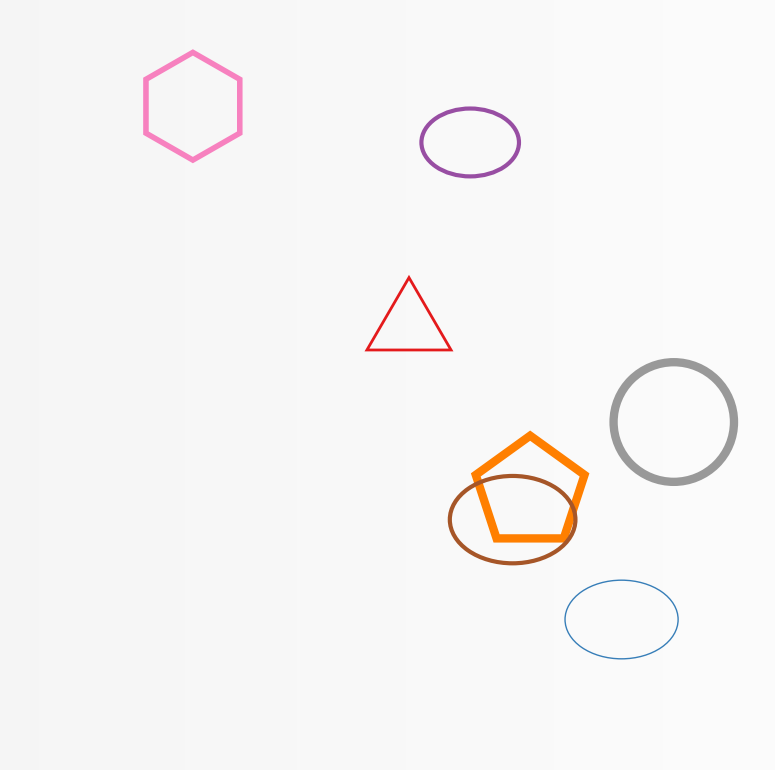[{"shape": "triangle", "thickness": 1, "radius": 0.31, "center": [0.528, 0.577]}, {"shape": "oval", "thickness": 0.5, "radius": 0.36, "center": [0.802, 0.195]}, {"shape": "oval", "thickness": 1.5, "radius": 0.31, "center": [0.607, 0.815]}, {"shape": "pentagon", "thickness": 3, "radius": 0.37, "center": [0.684, 0.36]}, {"shape": "oval", "thickness": 1.5, "radius": 0.41, "center": [0.661, 0.325]}, {"shape": "hexagon", "thickness": 2, "radius": 0.35, "center": [0.249, 0.862]}, {"shape": "circle", "thickness": 3, "radius": 0.39, "center": [0.869, 0.452]}]